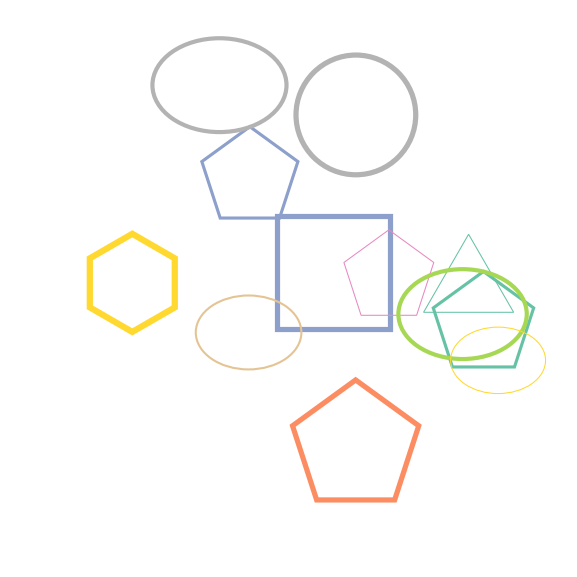[{"shape": "triangle", "thickness": 0.5, "radius": 0.45, "center": [0.811, 0.503]}, {"shape": "pentagon", "thickness": 1.5, "radius": 0.46, "center": [0.837, 0.438]}, {"shape": "pentagon", "thickness": 2.5, "radius": 0.57, "center": [0.616, 0.226]}, {"shape": "pentagon", "thickness": 1.5, "radius": 0.44, "center": [0.433, 0.692]}, {"shape": "square", "thickness": 2.5, "radius": 0.49, "center": [0.578, 0.527]}, {"shape": "pentagon", "thickness": 0.5, "radius": 0.41, "center": [0.673, 0.519]}, {"shape": "oval", "thickness": 2, "radius": 0.56, "center": [0.801, 0.455]}, {"shape": "hexagon", "thickness": 3, "radius": 0.42, "center": [0.229, 0.509]}, {"shape": "oval", "thickness": 0.5, "radius": 0.41, "center": [0.863, 0.375]}, {"shape": "oval", "thickness": 1, "radius": 0.46, "center": [0.43, 0.423]}, {"shape": "circle", "thickness": 2.5, "radius": 0.52, "center": [0.616, 0.8]}, {"shape": "oval", "thickness": 2, "radius": 0.58, "center": [0.38, 0.852]}]